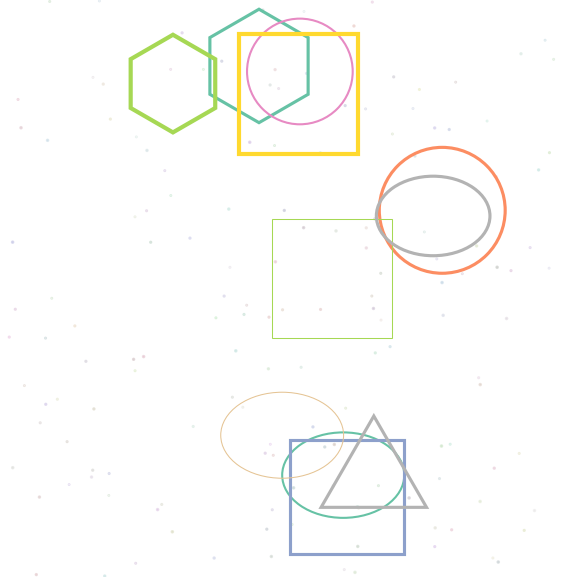[{"shape": "hexagon", "thickness": 1.5, "radius": 0.49, "center": [0.448, 0.885]}, {"shape": "oval", "thickness": 1, "radius": 0.53, "center": [0.594, 0.176]}, {"shape": "circle", "thickness": 1.5, "radius": 0.54, "center": [0.766, 0.635]}, {"shape": "square", "thickness": 1.5, "radius": 0.49, "center": [0.601, 0.138]}, {"shape": "circle", "thickness": 1, "radius": 0.46, "center": [0.519, 0.875]}, {"shape": "square", "thickness": 0.5, "radius": 0.52, "center": [0.575, 0.517]}, {"shape": "hexagon", "thickness": 2, "radius": 0.42, "center": [0.299, 0.854]}, {"shape": "square", "thickness": 2, "radius": 0.52, "center": [0.517, 0.836]}, {"shape": "oval", "thickness": 0.5, "radius": 0.53, "center": [0.489, 0.245]}, {"shape": "oval", "thickness": 1.5, "radius": 0.49, "center": [0.75, 0.625]}, {"shape": "triangle", "thickness": 1.5, "radius": 0.53, "center": [0.647, 0.173]}]